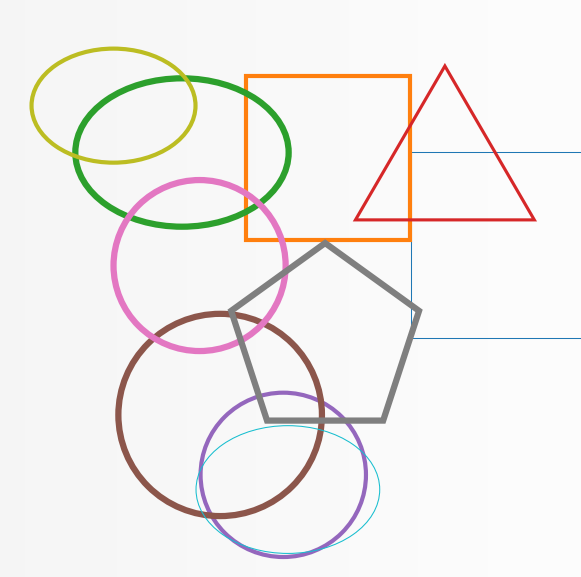[{"shape": "square", "thickness": 0.5, "radius": 0.81, "center": [0.868, 0.576]}, {"shape": "square", "thickness": 2, "radius": 0.71, "center": [0.564, 0.725]}, {"shape": "oval", "thickness": 3, "radius": 0.92, "center": [0.313, 0.735]}, {"shape": "triangle", "thickness": 1.5, "radius": 0.89, "center": [0.765, 0.707]}, {"shape": "circle", "thickness": 2, "radius": 0.71, "center": [0.487, 0.177]}, {"shape": "circle", "thickness": 3, "radius": 0.88, "center": [0.379, 0.281]}, {"shape": "circle", "thickness": 3, "radius": 0.74, "center": [0.343, 0.539]}, {"shape": "pentagon", "thickness": 3, "radius": 0.85, "center": [0.559, 0.408]}, {"shape": "oval", "thickness": 2, "radius": 0.71, "center": [0.195, 0.816]}, {"shape": "oval", "thickness": 0.5, "radius": 0.79, "center": [0.495, 0.151]}]